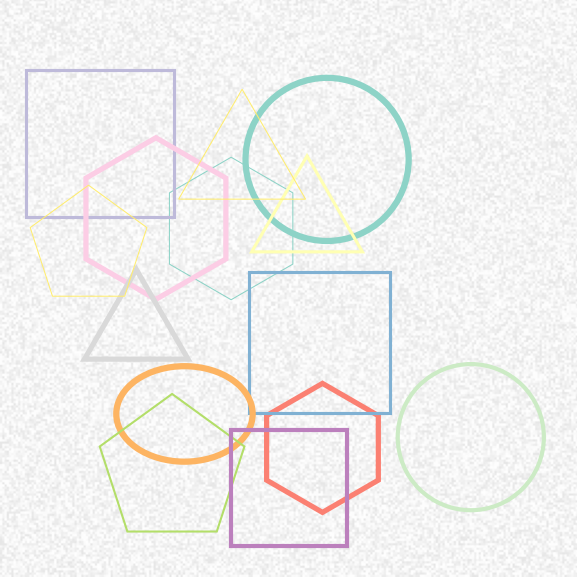[{"shape": "circle", "thickness": 3, "radius": 0.71, "center": [0.566, 0.723]}, {"shape": "hexagon", "thickness": 0.5, "radius": 0.62, "center": [0.4, 0.603]}, {"shape": "triangle", "thickness": 1.5, "radius": 0.55, "center": [0.532, 0.618]}, {"shape": "square", "thickness": 1.5, "radius": 0.64, "center": [0.173, 0.751]}, {"shape": "hexagon", "thickness": 2.5, "radius": 0.56, "center": [0.558, 0.224]}, {"shape": "square", "thickness": 1.5, "radius": 0.61, "center": [0.554, 0.406]}, {"shape": "oval", "thickness": 3, "radius": 0.59, "center": [0.319, 0.282]}, {"shape": "pentagon", "thickness": 1, "radius": 0.66, "center": [0.298, 0.185]}, {"shape": "hexagon", "thickness": 2.5, "radius": 0.7, "center": [0.27, 0.621]}, {"shape": "triangle", "thickness": 2.5, "radius": 0.52, "center": [0.236, 0.429]}, {"shape": "square", "thickness": 2, "radius": 0.5, "center": [0.501, 0.154]}, {"shape": "circle", "thickness": 2, "radius": 0.63, "center": [0.815, 0.242]}, {"shape": "triangle", "thickness": 0.5, "radius": 0.63, "center": [0.419, 0.718]}, {"shape": "pentagon", "thickness": 0.5, "radius": 0.53, "center": [0.153, 0.572]}]